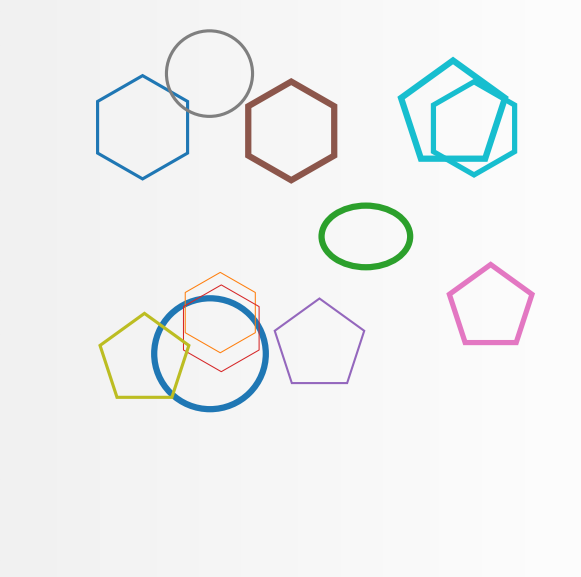[{"shape": "circle", "thickness": 3, "radius": 0.48, "center": [0.361, 0.387]}, {"shape": "hexagon", "thickness": 1.5, "radius": 0.45, "center": [0.245, 0.779]}, {"shape": "hexagon", "thickness": 0.5, "radius": 0.35, "center": [0.379, 0.458]}, {"shape": "oval", "thickness": 3, "radius": 0.38, "center": [0.629, 0.59]}, {"shape": "hexagon", "thickness": 0.5, "radius": 0.38, "center": [0.381, 0.431]}, {"shape": "pentagon", "thickness": 1, "radius": 0.4, "center": [0.55, 0.401]}, {"shape": "hexagon", "thickness": 3, "radius": 0.43, "center": [0.501, 0.772]}, {"shape": "pentagon", "thickness": 2.5, "radius": 0.37, "center": [0.844, 0.466]}, {"shape": "circle", "thickness": 1.5, "radius": 0.37, "center": [0.36, 0.872]}, {"shape": "pentagon", "thickness": 1.5, "radius": 0.4, "center": [0.249, 0.376]}, {"shape": "pentagon", "thickness": 3, "radius": 0.47, "center": [0.779, 0.8]}, {"shape": "hexagon", "thickness": 2.5, "radius": 0.4, "center": [0.816, 0.777]}]